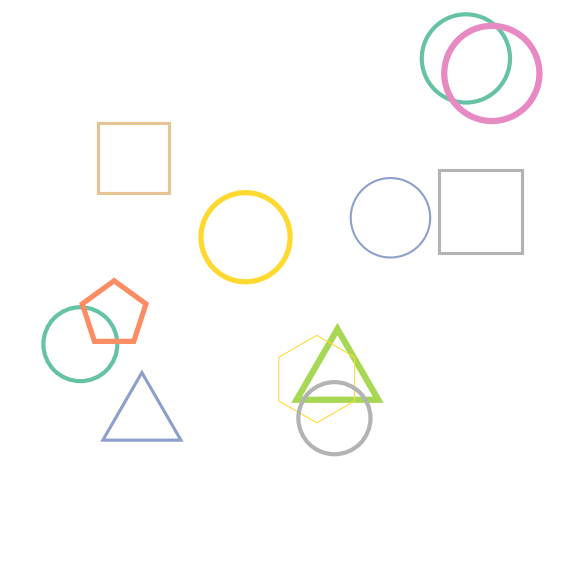[{"shape": "circle", "thickness": 2, "radius": 0.32, "center": [0.139, 0.403]}, {"shape": "circle", "thickness": 2, "radius": 0.38, "center": [0.807, 0.898]}, {"shape": "pentagon", "thickness": 2.5, "radius": 0.29, "center": [0.198, 0.455]}, {"shape": "triangle", "thickness": 1.5, "radius": 0.39, "center": [0.246, 0.276]}, {"shape": "circle", "thickness": 1, "radius": 0.34, "center": [0.676, 0.622]}, {"shape": "circle", "thickness": 3, "radius": 0.41, "center": [0.852, 0.872]}, {"shape": "triangle", "thickness": 3, "radius": 0.41, "center": [0.584, 0.348]}, {"shape": "circle", "thickness": 2.5, "radius": 0.39, "center": [0.425, 0.588]}, {"shape": "hexagon", "thickness": 0.5, "radius": 0.38, "center": [0.548, 0.343]}, {"shape": "square", "thickness": 1.5, "radius": 0.3, "center": [0.231, 0.725]}, {"shape": "square", "thickness": 1.5, "radius": 0.36, "center": [0.832, 0.632]}, {"shape": "circle", "thickness": 2, "radius": 0.31, "center": [0.579, 0.275]}]